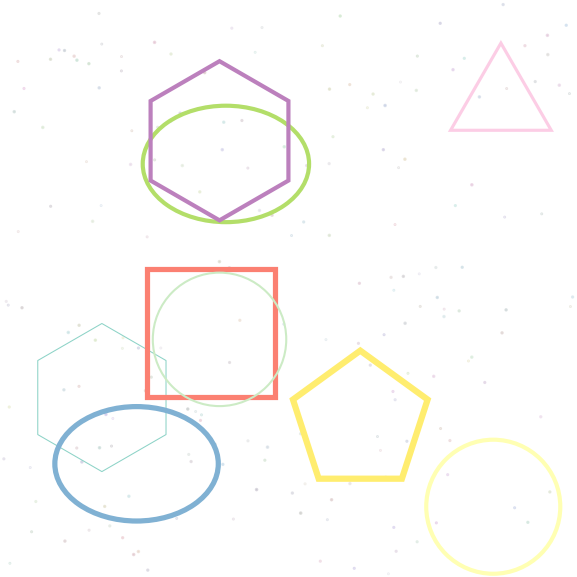[{"shape": "hexagon", "thickness": 0.5, "radius": 0.64, "center": [0.176, 0.311]}, {"shape": "circle", "thickness": 2, "radius": 0.58, "center": [0.854, 0.122]}, {"shape": "square", "thickness": 2.5, "radius": 0.55, "center": [0.365, 0.423]}, {"shape": "oval", "thickness": 2.5, "radius": 0.71, "center": [0.236, 0.196]}, {"shape": "oval", "thickness": 2, "radius": 0.72, "center": [0.391, 0.715]}, {"shape": "triangle", "thickness": 1.5, "radius": 0.5, "center": [0.867, 0.824]}, {"shape": "hexagon", "thickness": 2, "radius": 0.69, "center": [0.38, 0.755]}, {"shape": "circle", "thickness": 1, "radius": 0.58, "center": [0.38, 0.411]}, {"shape": "pentagon", "thickness": 3, "radius": 0.61, "center": [0.624, 0.269]}]